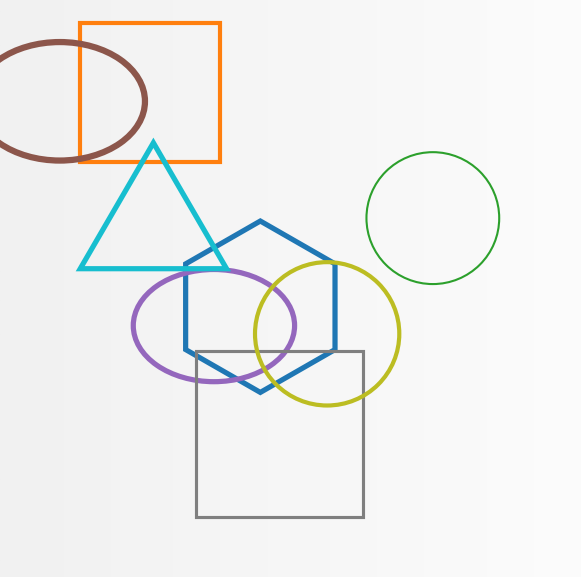[{"shape": "hexagon", "thickness": 2.5, "radius": 0.74, "center": [0.448, 0.468]}, {"shape": "square", "thickness": 2, "radius": 0.6, "center": [0.258, 0.839]}, {"shape": "circle", "thickness": 1, "radius": 0.57, "center": [0.745, 0.621]}, {"shape": "oval", "thickness": 2.5, "radius": 0.69, "center": [0.368, 0.435]}, {"shape": "oval", "thickness": 3, "radius": 0.73, "center": [0.103, 0.824]}, {"shape": "square", "thickness": 1.5, "radius": 0.72, "center": [0.481, 0.248]}, {"shape": "circle", "thickness": 2, "radius": 0.62, "center": [0.563, 0.421]}, {"shape": "triangle", "thickness": 2.5, "radius": 0.73, "center": [0.264, 0.607]}]